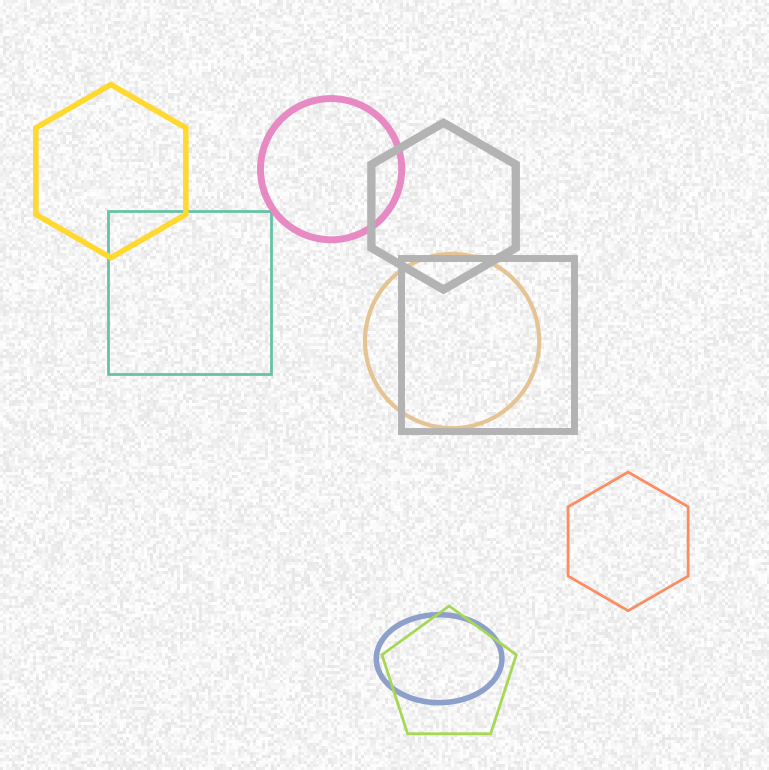[{"shape": "square", "thickness": 1, "radius": 0.53, "center": [0.246, 0.62]}, {"shape": "hexagon", "thickness": 1, "radius": 0.45, "center": [0.816, 0.297]}, {"shape": "oval", "thickness": 2, "radius": 0.41, "center": [0.57, 0.145]}, {"shape": "circle", "thickness": 2.5, "radius": 0.46, "center": [0.43, 0.78]}, {"shape": "pentagon", "thickness": 1, "radius": 0.46, "center": [0.583, 0.121]}, {"shape": "hexagon", "thickness": 2, "radius": 0.56, "center": [0.144, 0.778]}, {"shape": "circle", "thickness": 1.5, "radius": 0.57, "center": [0.587, 0.557]}, {"shape": "square", "thickness": 2.5, "radius": 0.56, "center": [0.633, 0.553]}, {"shape": "hexagon", "thickness": 3, "radius": 0.54, "center": [0.576, 0.732]}]